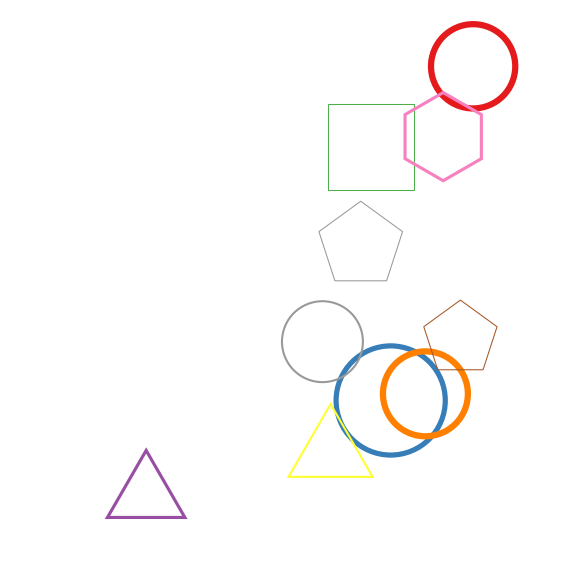[{"shape": "circle", "thickness": 3, "radius": 0.36, "center": [0.819, 0.884]}, {"shape": "circle", "thickness": 2.5, "radius": 0.47, "center": [0.677, 0.306]}, {"shape": "square", "thickness": 0.5, "radius": 0.37, "center": [0.642, 0.744]}, {"shape": "triangle", "thickness": 1.5, "radius": 0.39, "center": [0.253, 0.142]}, {"shape": "circle", "thickness": 3, "radius": 0.37, "center": [0.737, 0.317]}, {"shape": "triangle", "thickness": 1, "radius": 0.42, "center": [0.572, 0.215]}, {"shape": "pentagon", "thickness": 0.5, "radius": 0.33, "center": [0.797, 0.413]}, {"shape": "hexagon", "thickness": 1.5, "radius": 0.38, "center": [0.767, 0.763]}, {"shape": "pentagon", "thickness": 0.5, "radius": 0.38, "center": [0.625, 0.575]}, {"shape": "circle", "thickness": 1, "radius": 0.35, "center": [0.558, 0.407]}]